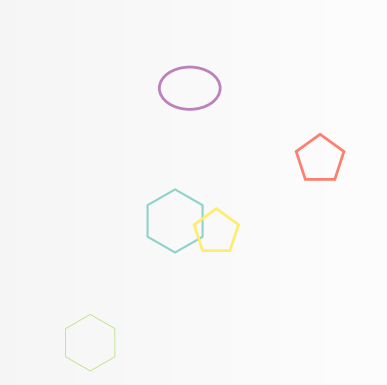[{"shape": "hexagon", "thickness": 1.5, "radius": 0.41, "center": [0.452, 0.426]}, {"shape": "pentagon", "thickness": 2, "radius": 0.32, "center": [0.826, 0.586]}, {"shape": "hexagon", "thickness": 0.5, "radius": 0.37, "center": [0.233, 0.11]}, {"shape": "oval", "thickness": 2, "radius": 0.39, "center": [0.49, 0.771]}, {"shape": "pentagon", "thickness": 2, "radius": 0.3, "center": [0.558, 0.398]}]